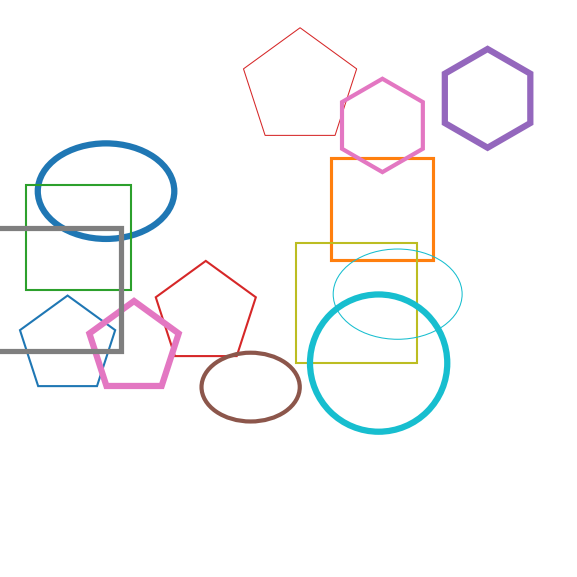[{"shape": "pentagon", "thickness": 1, "radius": 0.43, "center": [0.117, 0.401]}, {"shape": "oval", "thickness": 3, "radius": 0.59, "center": [0.184, 0.668]}, {"shape": "square", "thickness": 1.5, "radius": 0.44, "center": [0.662, 0.637]}, {"shape": "square", "thickness": 1, "radius": 0.46, "center": [0.136, 0.588]}, {"shape": "pentagon", "thickness": 0.5, "radius": 0.52, "center": [0.52, 0.848]}, {"shape": "pentagon", "thickness": 1, "radius": 0.46, "center": [0.356, 0.456]}, {"shape": "hexagon", "thickness": 3, "radius": 0.43, "center": [0.844, 0.829]}, {"shape": "oval", "thickness": 2, "radius": 0.43, "center": [0.434, 0.329]}, {"shape": "pentagon", "thickness": 3, "radius": 0.41, "center": [0.232, 0.397]}, {"shape": "hexagon", "thickness": 2, "radius": 0.4, "center": [0.662, 0.782]}, {"shape": "square", "thickness": 2.5, "radius": 0.53, "center": [0.103, 0.498]}, {"shape": "square", "thickness": 1, "radius": 0.52, "center": [0.617, 0.475]}, {"shape": "oval", "thickness": 0.5, "radius": 0.56, "center": [0.689, 0.49]}, {"shape": "circle", "thickness": 3, "radius": 0.59, "center": [0.656, 0.37]}]